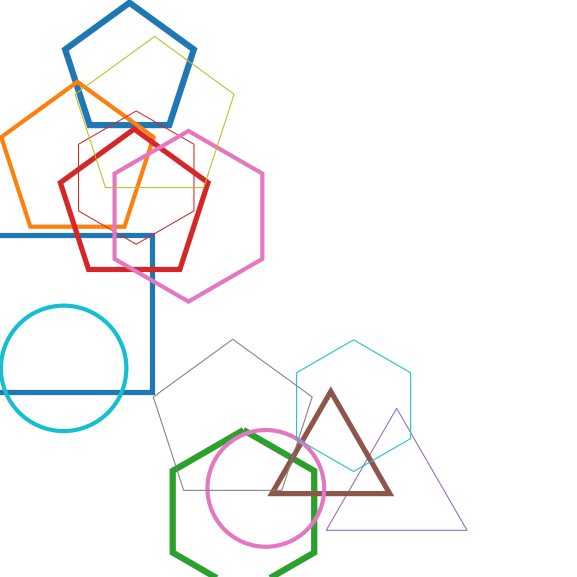[{"shape": "square", "thickness": 2.5, "radius": 0.68, "center": [0.128, 0.456]}, {"shape": "pentagon", "thickness": 3, "radius": 0.59, "center": [0.224, 0.877]}, {"shape": "pentagon", "thickness": 2, "radius": 0.69, "center": [0.134, 0.719]}, {"shape": "hexagon", "thickness": 3, "radius": 0.71, "center": [0.422, 0.113]}, {"shape": "pentagon", "thickness": 2.5, "radius": 0.67, "center": [0.232, 0.641]}, {"shape": "hexagon", "thickness": 0.5, "radius": 0.58, "center": [0.236, 0.692]}, {"shape": "triangle", "thickness": 0.5, "radius": 0.7, "center": [0.687, 0.151]}, {"shape": "triangle", "thickness": 2.5, "radius": 0.59, "center": [0.573, 0.203]}, {"shape": "hexagon", "thickness": 2, "radius": 0.74, "center": [0.326, 0.625]}, {"shape": "circle", "thickness": 2, "radius": 0.51, "center": [0.46, 0.153]}, {"shape": "pentagon", "thickness": 0.5, "radius": 0.72, "center": [0.403, 0.267]}, {"shape": "pentagon", "thickness": 0.5, "radius": 0.72, "center": [0.268, 0.791]}, {"shape": "circle", "thickness": 2, "radius": 0.54, "center": [0.11, 0.361]}, {"shape": "hexagon", "thickness": 0.5, "radius": 0.57, "center": [0.612, 0.297]}]